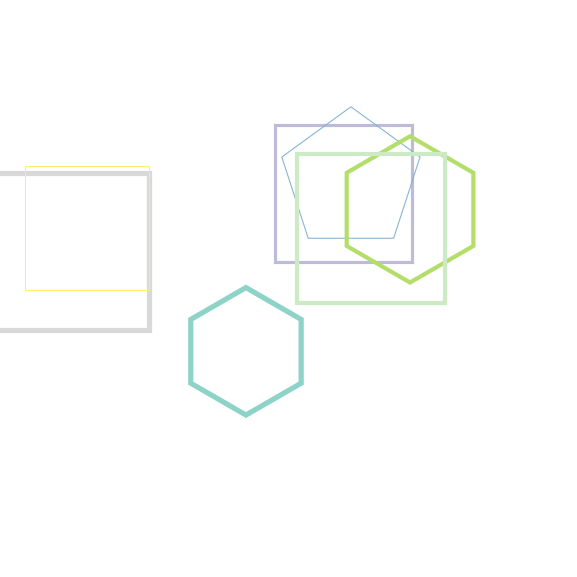[{"shape": "hexagon", "thickness": 2.5, "radius": 0.55, "center": [0.426, 0.391]}, {"shape": "square", "thickness": 1.5, "radius": 0.6, "center": [0.595, 0.664]}, {"shape": "pentagon", "thickness": 0.5, "radius": 0.63, "center": [0.608, 0.688]}, {"shape": "hexagon", "thickness": 2, "radius": 0.63, "center": [0.71, 0.637]}, {"shape": "square", "thickness": 2.5, "radius": 0.68, "center": [0.122, 0.563]}, {"shape": "square", "thickness": 2, "radius": 0.64, "center": [0.642, 0.604]}, {"shape": "square", "thickness": 0.5, "radius": 0.54, "center": [0.15, 0.604]}]